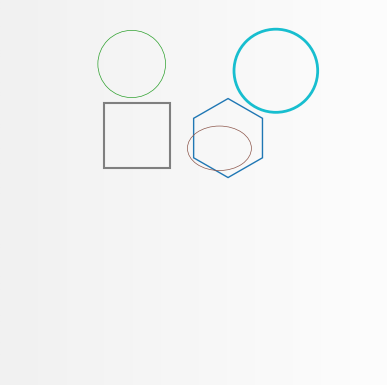[{"shape": "hexagon", "thickness": 1, "radius": 0.51, "center": [0.589, 0.641]}, {"shape": "circle", "thickness": 0.5, "radius": 0.44, "center": [0.34, 0.834]}, {"shape": "oval", "thickness": 0.5, "radius": 0.41, "center": [0.566, 0.615]}, {"shape": "square", "thickness": 1.5, "radius": 0.42, "center": [0.354, 0.648]}, {"shape": "circle", "thickness": 2, "radius": 0.54, "center": [0.712, 0.816]}]